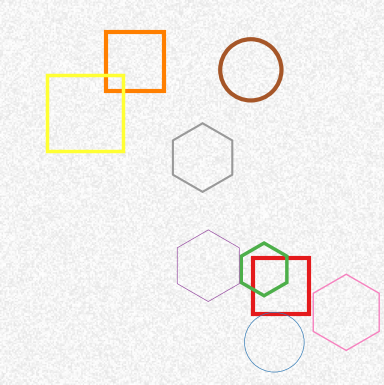[{"shape": "square", "thickness": 3, "radius": 0.36, "center": [0.729, 0.256]}, {"shape": "circle", "thickness": 0.5, "radius": 0.39, "center": [0.713, 0.111]}, {"shape": "hexagon", "thickness": 2.5, "radius": 0.34, "center": [0.686, 0.3]}, {"shape": "hexagon", "thickness": 0.5, "radius": 0.47, "center": [0.541, 0.31]}, {"shape": "square", "thickness": 3, "radius": 0.38, "center": [0.351, 0.84]}, {"shape": "square", "thickness": 2.5, "radius": 0.49, "center": [0.221, 0.708]}, {"shape": "circle", "thickness": 3, "radius": 0.4, "center": [0.652, 0.819]}, {"shape": "hexagon", "thickness": 1, "radius": 0.49, "center": [0.899, 0.189]}, {"shape": "hexagon", "thickness": 1.5, "radius": 0.45, "center": [0.526, 0.591]}]